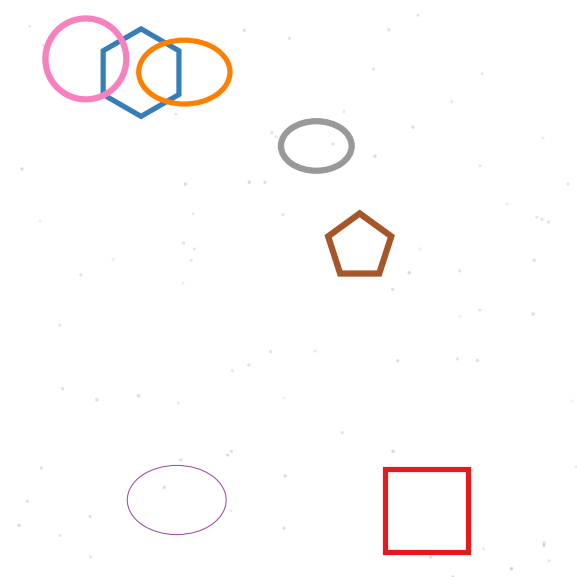[{"shape": "square", "thickness": 2.5, "radius": 0.36, "center": [0.738, 0.116]}, {"shape": "hexagon", "thickness": 2.5, "radius": 0.38, "center": [0.244, 0.873]}, {"shape": "oval", "thickness": 0.5, "radius": 0.43, "center": [0.306, 0.133]}, {"shape": "oval", "thickness": 2.5, "radius": 0.39, "center": [0.319, 0.874]}, {"shape": "pentagon", "thickness": 3, "radius": 0.29, "center": [0.623, 0.572]}, {"shape": "circle", "thickness": 3, "radius": 0.35, "center": [0.149, 0.897]}, {"shape": "oval", "thickness": 3, "radius": 0.31, "center": [0.548, 0.746]}]